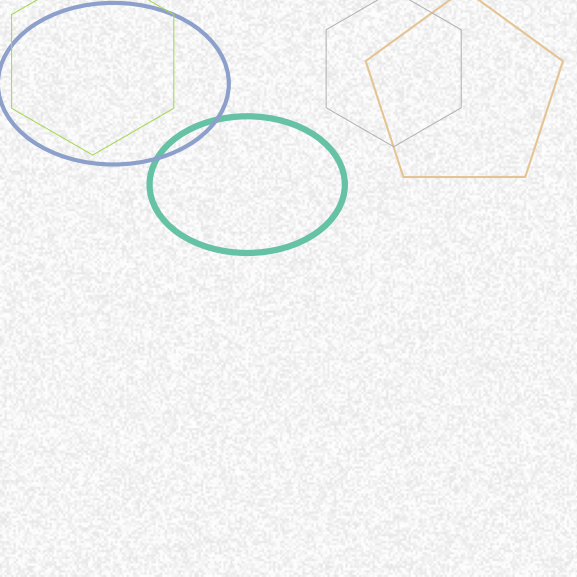[{"shape": "oval", "thickness": 3, "radius": 0.85, "center": [0.428, 0.679]}, {"shape": "oval", "thickness": 2, "radius": 1.0, "center": [0.196, 0.854]}, {"shape": "hexagon", "thickness": 0.5, "radius": 0.81, "center": [0.161, 0.893]}, {"shape": "pentagon", "thickness": 1, "radius": 0.9, "center": [0.804, 0.838]}, {"shape": "hexagon", "thickness": 0.5, "radius": 0.68, "center": [0.682, 0.88]}]